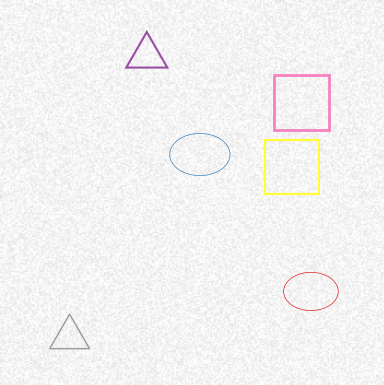[{"shape": "oval", "thickness": 0.5, "radius": 0.35, "center": [0.808, 0.243]}, {"shape": "oval", "thickness": 0.5, "radius": 0.39, "center": [0.519, 0.599]}, {"shape": "triangle", "thickness": 1.5, "radius": 0.31, "center": [0.381, 0.855]}, {"shape": "square", "thickness": 1.5, "radius": 0.35, "center": [0.758, 0.566]}, {"shape": "square", "thickness": 2, "radius": 0.36, "center": [0.784, 0.734]}, {"shape": "triangle", "thickness": 1, "radius": 0.3, "center": [0.181, 0.124]}]